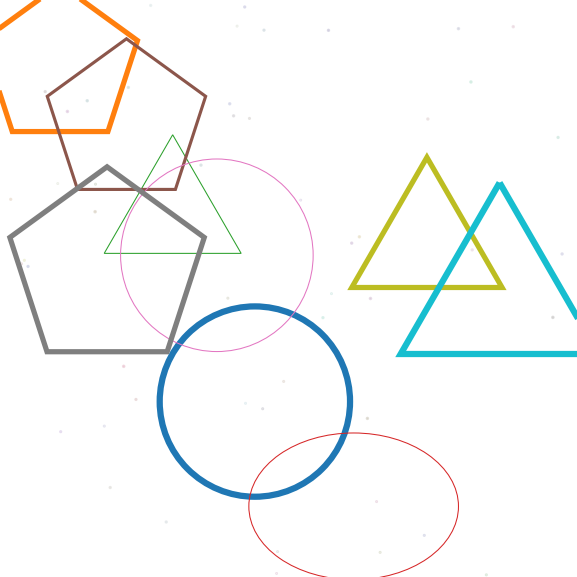[{"shape": "circle", "thickness": 3, "radius": 0.82, "center": [0.441, 0.304]}, {"shape": "pentagon", "thickness": 2.5, "radius": 0.7, "center": [0.104, 0.885]}, {"shape": "triangle", "thickness": 0.5, "radius": 0.68, "center": [0.299, 0.629]}, {"shape": "oval", "thickness": 0.5, "radius": 0.91, "center": [0.612, 0.122]}, {"shape": "pentagon", "thickness": 1.5, "radius": 0.72, "center": [0.219, 0.788]}, {"shape": "circle", "thickness": 0.5, "radius": 0.83, "center": [0.376, 0.557]}, {"shape": "pentagon", "thickness": 2.5, "radius": 0.88, "center": [0.185, 0.533]}, {"shape": "triangle", "thickness": 2.5, "radius": 0.75, "center": [0.739, 0.576]}, {"shape": "triangle", "thickness": 3, "radius": 0.99, "center": [0.865, 0.485]}]